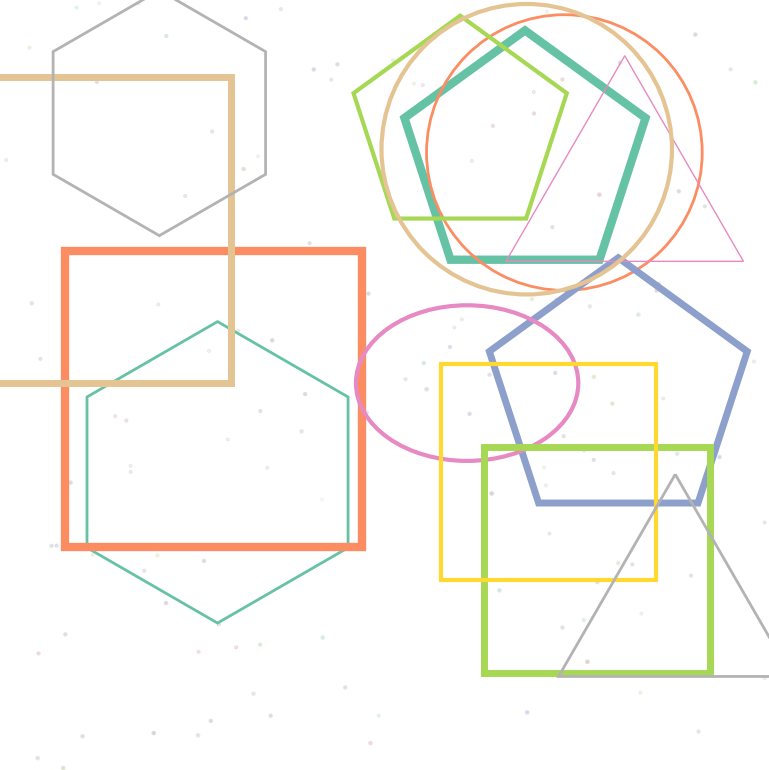[{"shape": "pentagon", "thickness": 3, "radius": 0.82, "center": [0.682, 0.796]}, {"shape": "hexagon", "thickness": 1, "radius": 0.98, "center": [0.283, 0.387]}, {"shape": "circle", "thickness": 1, "radius": 0.9, "center": [0.733, 0.802]}, {"shape": "square", "thickness": 3, "radius": 0.96, "center": [0.277, 0.482]}, {"shape": "pentagon", "thickness": 2.5, "radius": 0.88, "center": [0.803, 0.489]}, {"shape": "triangle", "thickness": 0.5, "radius": 0.89, "center": [0.811, 0.75]}, {"shape": "oval", "thickness": 1.5, "radius": 0.72, "center": [0.607, 0.502]}, {"shape": "pentagon", "thickness": 1.5, "radius": 0.73, "center": [0.598, 0.834]}, {"shape": "square", "thickness": 2.5, "radius": 0.73, "center": [0.775, 0.272]}, {"shape": "square", "thickness": 1.5, "radius": 0.7, "center": [0.712, 0.387]}, {"shape": "square", "thickness": 2.5, "radius": 1.0, "center": [0.1, 0.701]}, {"shape": "circle", "thickness": 1.5, "radius": 0.94, "center": [0.684, 0.806]}, {"shape": "hexagon", "thickness": 1, "radius": 0.8, "center": [0.207, 0.853]}, {"shape": "triangle", "thickness": 1, "radius": 0.87, "center": [0.877, 0.209]}]